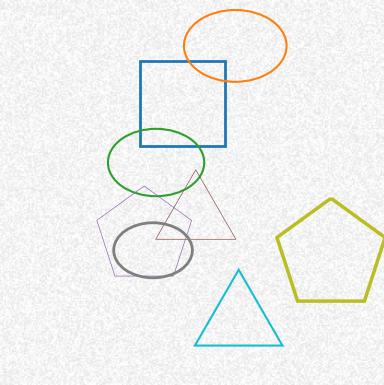[{"shape": "square", "thickness": 2, "radius": 0.55, "center": [0.474, 0.731]}, {"shape": "oval", "thickness": 1.5, "radius": 0.67, "center": [0.611, 0.881]}, {"shape": "oval", "thickness": 1.5, "radius": 0.63, "center": [0.405, 0.578]}, {"shape": "pentagon", "thickness": 0.5, "radius": 0.65, "center": [0.375, 0.388]}, {"shape": "triangle", "thickness": 0.5, "radius": 0.6, "center": [0.508, 0.439]}, {"shape": "oval", "thickness": 2, "radius": 0.51, "center": [0.397, 0.35]}, {"shape": "pentagon", "thickness": 2.5, "radius": 0.74, "center": [0.86, 0.337]}, {"shape": "triangle", "thickness": 1.5, "radius": 0.66, "center": [0.62, 0.168]}]